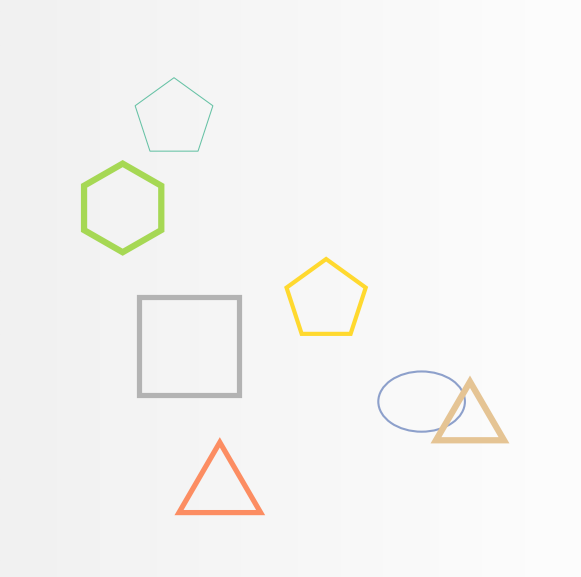[{"shape": "pentagon", "thickness": 0.5, "radius": 0.35, "center": [0.299, 0.794]}, {"shape": "triangle", "thickness": 2.5, "radius": 0.41, "center": [0.378, 0.152]}, {"shape": "oval", "thickness": 1, "radius": 0.37, "center": [0.725, 0.304]}, {"shape": "hexagon", "thickness": 3, "radius": 0.38, "center": [0.211, 0.639]}, {"shape": "pentagon", "thickness": 2, "radius": 0.36, "center": [0.561, 0.479]}, {"shape": "triangle", "thickness": 3, "radius": 0.34, "center": [0.809, 0.271]}, {"shape": "square", "thickness": 2.5, "radius": 0.43, "center": [0.325, 0.4]}]